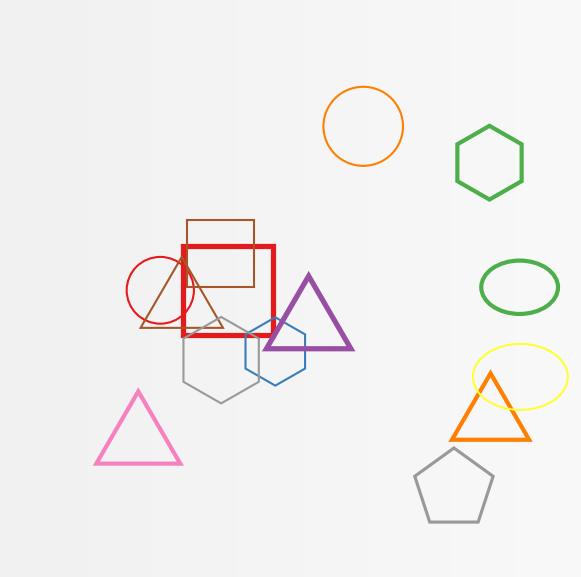[{"shape": "square", "thickness": 2.5, "radius": 0.39, "center": [0.392, 0.496]}, {"shape": "circle", "thickness": 1, "radius": 0.29, "center": [0.276, 0.496]}, {"shape": "hexagon", "thickness": 1, "radius": 0.3, "center": [0.474, 0.391]}, {"shape": "hexagon", "thickness": 2, "radius": 0.32, "center": [0.842, 0.717]}, {"shape": "oval", "thickness": 2, "radius": 0.33, "center": [0.894, 0.502]}, {"shape": "triangle", "thickness": 2.5, "radius": 0.42, "center": [0.531, 0.437]}, {"shape": "triangle", "thickness": 2, "radius": 0.38, "center": [0.844, 0.276]}, {"shape": "circle", "thickness": 1, "radius": 0.34, "center": [0.625, 0.78]}, {"shape": "oval", "thickness": 1, "radius": 0.41, "center": [0.895, 0.346]}, {"shape": "square", "thickness": 1, "radius": 0.29, "center": [0.379, 0.56]}, {"shape": "triangle", "thickness": 1, "radius": 0.41, "center": [0.313, 0.472]}, {"shape": "triangle", "thickness": 2, "radius": 0.42, "center": [0.238, 0.238]}, {"shape": "hexagon", "thickness": 1, "radius": 0.37, "center": [0.38, 0.375]}, {"shape": "pentagon", "thickness": 1.5, "radius": 0.35, "center": [0.781, 0.152]}]